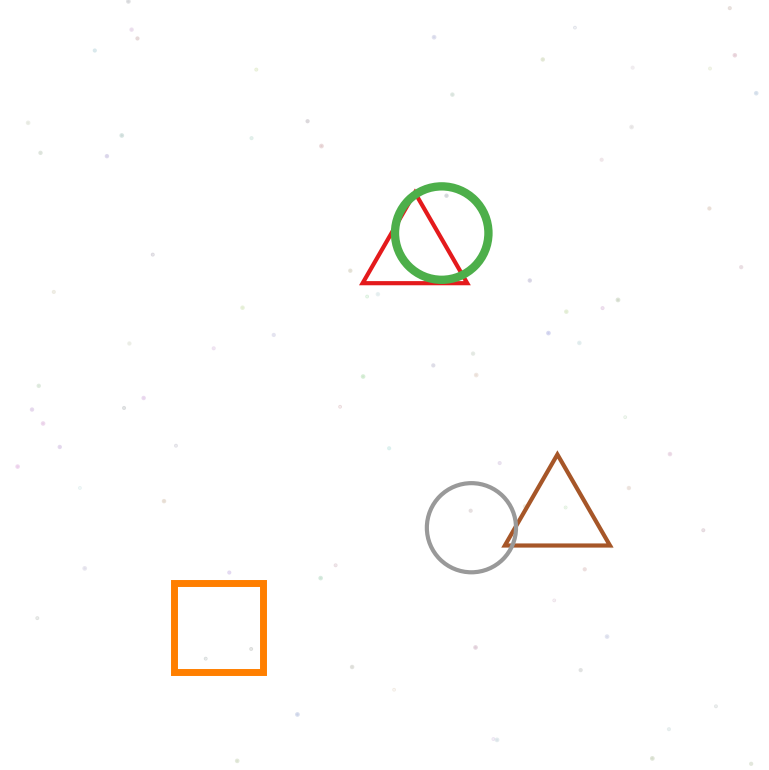[{"shape": "triangle", "thickness": 1.5, "radius": 0.39, "center": [0.539, 0.671]}, {"shape": "circle", "thickness": 3, "radius": 0.3, "center": [0.574, 0.697]}, {"shape": "square", "thickness": 2.5, "radius": 0.29, "center": [0.284, 0.185]}, {"shape": "triangle", "thickness": 1.5, "radius": 0.39, "center": [0.724, 0.331]}, {"shape": "circle", "thickness": 1.5, "radius": 0.29, "center": [0.612, 0.315]}]